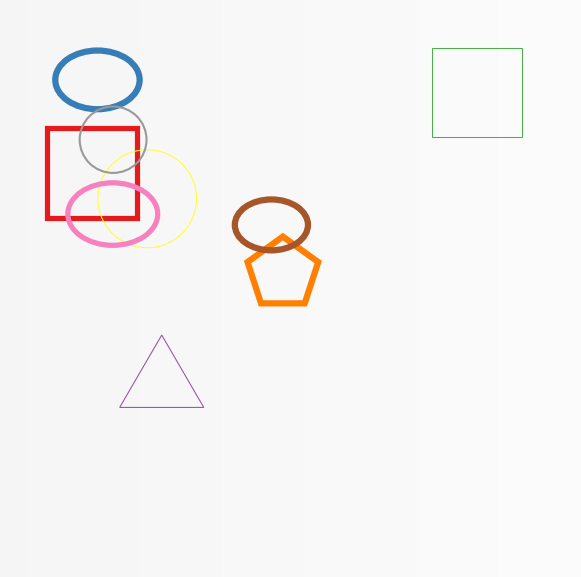[{"shape": "square", "thickness": 2.5, "radius": 0.39, "center": [0.158, 0.699]}, {"shape": "oval", "thickness": 3, "radius": 0.36, "center": [0.168, 0.861]}, {"shape": "square", "thickness": 0.5, "radius": 0.39, "center": [0.821, 0.839]}, {"shape": "triangle", "thickness": 0.5, "radius": 0.42, "center": [0.278, 0.335]}, {"shape": "pentagon", "thickness": 3, "radius": 0.32, "center": [0.487, 0.526]}, {"shape": "circle", "thickness": 0.5, "radius": 0.42, "center": [0.253, 0.655]}, {"shape": "oval", "thickness": 3, "radius": 0.31, "center": [0.467, 0.61]}, {"shape": "oval", "thickness": 2.5, "radius": 0.39, "center": [0.194, 0.628]}, {"shape": "circle", "thickness": 1, "radius": 0.29, "center": [0.195, 0.757]}]